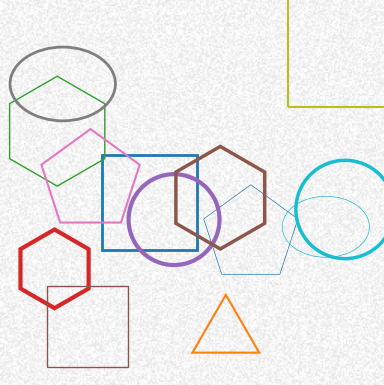[{"shape": "pentagon", "thickness": 0.5, "radius": 0.64, "center": [0.651, 0.392]}, {"shape": "square", "thickness": 2, "radius": 0.62, "center": [0.387, 0.474]}, {"shape": "triangle", "thickness": 1.5, "radius": 0.5, "center": [0.587, 0.134]}, {"shape": "hexagon", "thickness": 1, "radius": 0.71, "center": [0.149, 0.659]}, {"shape": "hexagon", "thickness": 3, "radius": 0.51, "center": [0.142, 0.302]}, {"shape": "circle", "thickness": 3, "radius": 0.59, "center": [0.452, 0.43]}, {"shape": "hexagon", "thickness": 2.5, "radius": 0.67, "center": [0.572, 0.486]}, {"shape": "square", "thickness": 1, "radius": 0.52, "center": [0.227, 0.152]}, {"shape": "pentagon", "thickness": 1.5, "radius": 0.67, "center": [0.235, 0.531]}, {"shape": "oval", "thickness": 2, "radius": 0.68, "center": [0.163, 0.782]}, {"shape": "square", "thickness": 1.5, "radius": 0.73, "center": [0.896, 0.87]}, {"shape": "oval", "thickness": 0.5, "radius": 0.57, "center": [0.846, 0.411]}, {"shape": "circle", "thickness": 2.5, "radius": 0.64, "center": [0.896, 0.456]}]